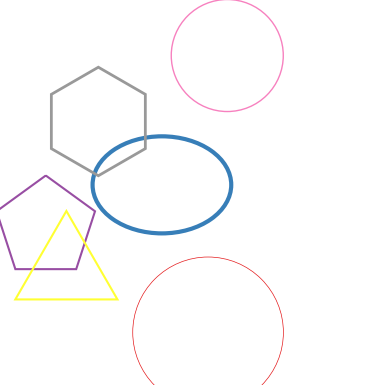[{"shape": "circle", "thickness": 0.5, "radius": 0.98, "center": [0.54, 0.137]}, {"shape": "oval", "thickness": 3, "radius": 0.9, "center": [0.421, 0.52]}, {"shape": "pentagon", "thickness": 1.5, "radius": 0.67, "center": [0.119, 0.41]}, {"shape": "triangle", "thickness": 1.5, "radius": 0.77, "center": [0.172, 0.299]}, {"shape": "circle", "thickness": 1, "radius": 0.73, "center": [0.59, 0.856]}, {"shape": "hexagon", "thickness": 2, "radius": 0.7, "center": [0.255, 0.684]}]